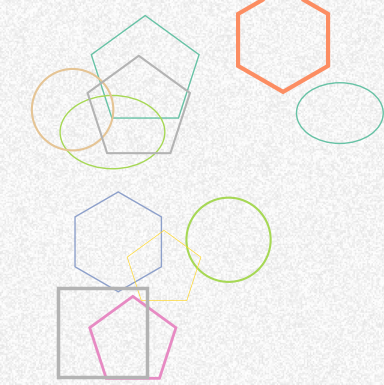[{"shape": "pentagon", "thickness": 1, "radius": 0.74, "center": [0.377, 0.812]}, {"shape": "oval", "thickness": 1, "radius": 0.56, "center": [0.883, 0.706]}, {"shape": "hexagon", "thickness": 3, "radius": 0.67, "center": [0.735, 0.896]}, {"shape": "hexagon", "thickness": 1, "radius": 0.65, "center": [0.307, 0.372]}, {"shape": "pentagon", "thickness": 2, "radius": 0.59, "center": [0.345, 0.113]}, {"shape": "oval", "thickness": 1, "radius": 0.68, "center": [0.292, 0.657]}, {"shape": "circle", "thickness": 1.5, "radius": 0.55, "center": [0.594, 0.377]}, {"shape": "pentagon", "thickness": 0.5, "radius": 0.5, "center": [0.426, 0.301]}, {"shape": "circle", "thickness": 1.5, "radius": 0.53, "center": [0.189, 0.715]}, {"shape": "pentagon", "thickness": 1.5, "radius": 0.7, "center": [0.36, 0.715]}, {"shape": "square", "thickness": 2.5, "radius": 0.58, "center": [0.267, 0.137]}]